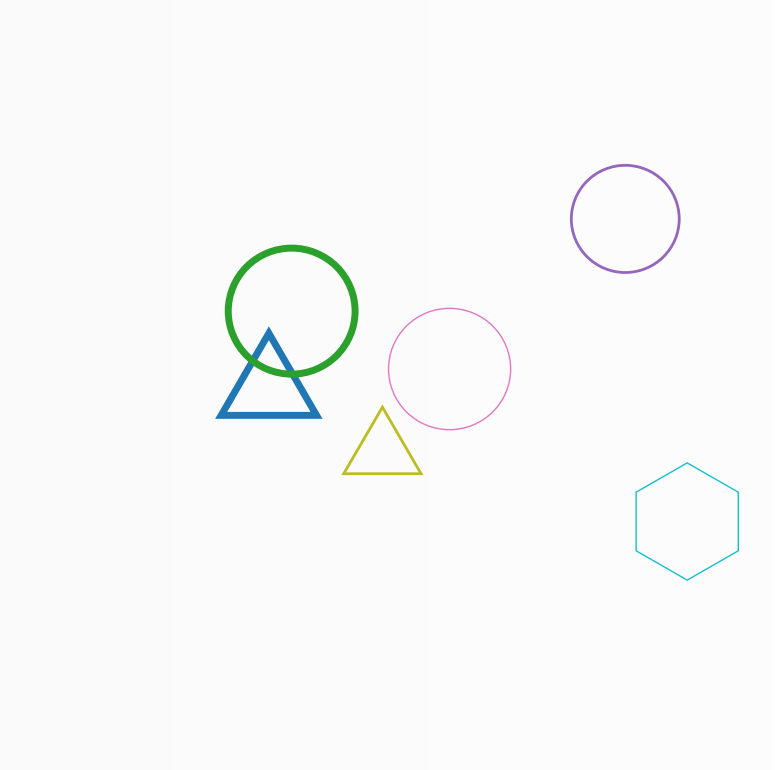[{"shape": "triangle", "thickness": 2.5, "radius": 0.36, "center": [0.347, 0.496]}, {"shape": "circle", "thickness": 2.5, "radius": 0.41, "center": [0.376, 0.596]}, {"shape": "circle", "thickness": 1, "radius": 0.35, "center": [0.807, 0.716]}, {"shape": "circle", "thickness": 0.5, "radius": 0.39, "center": [0.58, 0.521]}, {"shape": "triangle", "thickness": 1, "radius": 0.29, "center": [0.493, 0.414]}, {"shape": "hexagon", "thickness": 0.5, "radius": 0.38, "center": [0.887, 0.323]}]